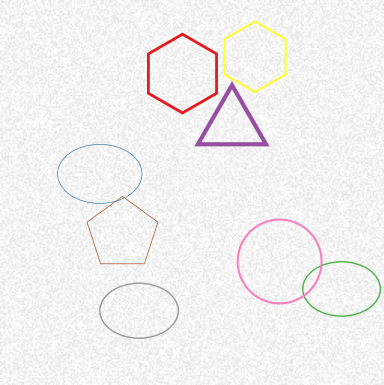[{"shape": "hexagon", "thickness": 2, "radius": 0.51, "center": [0.474, 0.809]}, {"shape": "oval", "thickness": 0.5, "radius": 0.55, "center": [0.259, 0.548]}, {"shape": "oval", "thickness": 1, "radius": 0.5, "center": [0.887, 0.25]}, {"shape": "triangle", "thickness": 3, "radius": 0.51, "center": [0.603, 0.676]}, {"shape": "hexagon", "thickness": 1.5, "radius": 0.46, "center": [0.662, 0.852]}, {"shape": "pentagon", "thickness": 0.5, "radius": 0.48, "center": [0.318, 0.393]}, {"shape": "circle", "thickness": 1.5, "radius": 0.54, "center": [0.726, 0.321]}, {"shape": "oval", "thickness": 1, "radius": 0.51, "center": [0.361, 0.193]}]